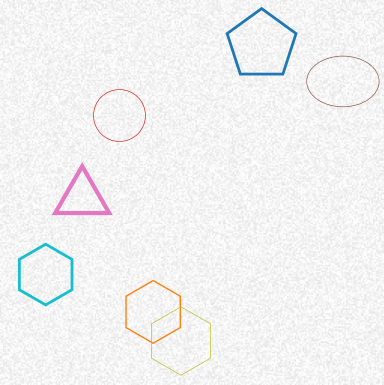[{"shape": "pentagon", "thickness": 2, "radius": 0.47, "center": [0.679, 0.884]}, {"shape": "hexagon", "thickness": 1, "radius": 0.41, "center": [0.398, 0.19]}, {"shape": "circle", "thickness": 0.5, "radius": 0.34, "center": [0.31, 0.7]}, {"shape": "oval", "thickness": 0.5, "radius": 0.47, "center": [0.891, 0.788]}, {"shape": "triangle", "thickness": 3, "radius": 0.41, "center": [0.214, 0.487]}, {"shape": "hexagon", "thickness": 0.5, "radius": 0.44, "center": [0.47, 0.114]}, {"shape": "hexagon", "thickness": 2, "radius": 0.39, "center": [0.119, 0.287]}]